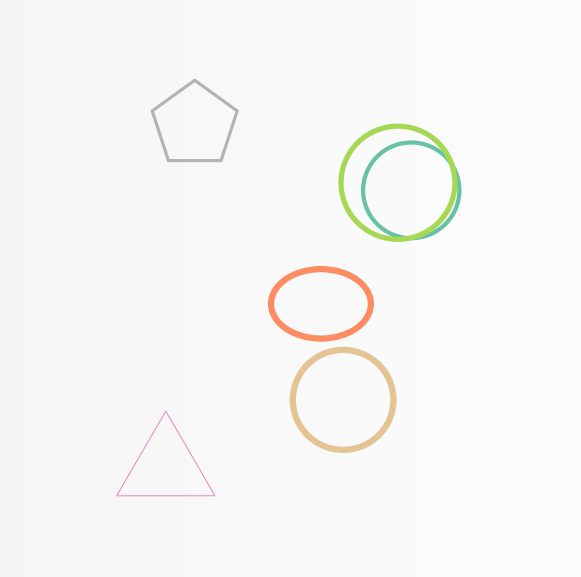[{"shape": "circle", "thickness": 2, "radius": 0.41, "center": [0.708, 0.67]}, {"shape": "oval", "thickness": 3, "radius": 0.43, "center": [0.552, 0.473]}, {"shape": "triangle", "thickness": 0.5, "radius": 0.49, "center": [0.285, 0.189]}, {"shape": "circle", "thickness": 2.5, "radius": 0.49, "center": [0.685, 0.683]}, {"shape": "circle", "thickness": 3, "radius": 0.43, "center": [0.59, 0.307]}, {"shape": "pentagon", "thickness": 1.5, "radius": 0.38, "center": [0.335, 0.783]}]